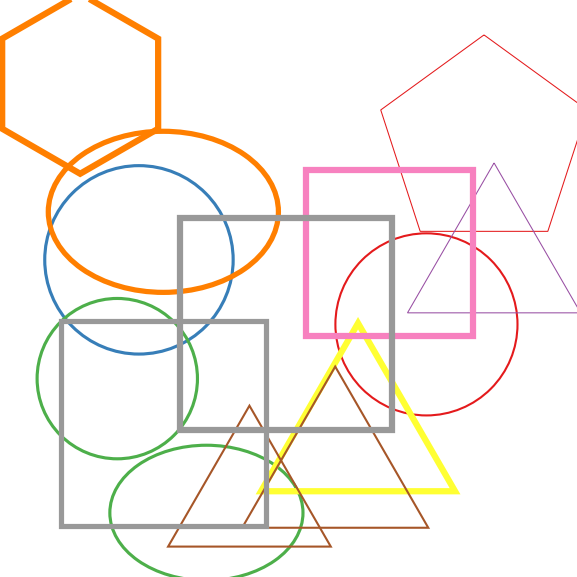[{"shape": "circle", "thickness": 1, "radius": 0.79, "center": [0.738, 0.437]}, {"shape": "pentagon", "thickness": 0.5, "radius": 0.94, "center": [0.838, 0.751]}, {"shape": "circle", "thickness": 1.5, "radius": 0.82, "center": [0.241, 0.549]}, {"shape": "oval", "thickness": 1.5, "radius": 0.84, "center": [0.357, 0.111]}, {"shape": "circle", "thickness": 1.5, "radius": 0.69, "center": [0.203, 0.344]}, {"shape": "triangle", "thickness": 0.5, "radius": 0.87, "center": [0.856, 0.544]}, {"shape": "hexagon", "thickness": 3, "radius": 0.78, "center": [0.139, 0.854]}, {"shape": "oval", "thickness": 2.5, "radius": 1.0, "center": [0.283, 0.632]}, {"shape": "triangle", "thickness": 3, "radius": 0.97, "center": [0.62, 0.245]}, {"shape": "triangle", "thickness": 1, "radius": 0.93, "center": [0.58, 0.178]}, {"shape": "triangle", "thickness": 1, "radius": 0.81, "center": [0.432, 0.134]}, {"shape": "square", "thickness": 3, "radius": 0.72, "center": [0.675, 0.561]}, {"shape": "square", "thickness": 2.5, "radius": 0.89, "center": [0.284, 0.265]}, {"shape": "square", "thickness": 3, "radius": 0.92, "center": [0.495, 0.438]}]